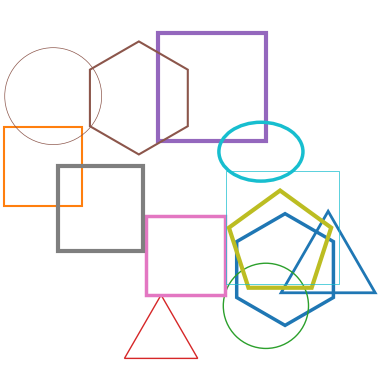[{"shape": "hexagon", "thickness": 2.5, "radius": 0.73, "center": [0.74, 0.3]}, {"shape": "triangle", "thickness": 2, "radius": 0.71, "center": [0.852, 0.31]}, {"shape": "square", "thickness": 1.5, "radius": 0.51, "center": [0.112, 0.567]}, {"shape": "circle", "thickness": 1, "radius": 0.55, "center": [0.691, 0.206]}, {"shape": "triangle", "thickness": 1, "radius": 0.55, "center": [0.418, 0.124]}, {"shape": "square", "thickness": 3, "radius": 0.7, "center": [0.55, 0.775]}, {"shape": "circle", "thickness": 0.5, "radius": 0.63, "center": [0.138, 0.75]}, {"shape": "hexagon", "thickness": 1.5, "radius": 0.73, "center": [0.361, 0.746]}, {"shape": "square", "thickness": 2.5, "radius": 0.51, "center": [0.481, 0.336]}, {"shape": "square", "thickness": 3, "radius": 0.55, "center": [0.262, 0.458]}, {"shape": "pentagon", "thickness": 3, "radius": 0.7, "center": [0.727, 0.366]}, {"shape": "oval", "thickness": 2.5, "radius": 0.55, "center": [0.678, 0.606]}, {"shape": "square", "thickness": 0.5, "radius": 0.73, "center": [0.733, 0.409]}]